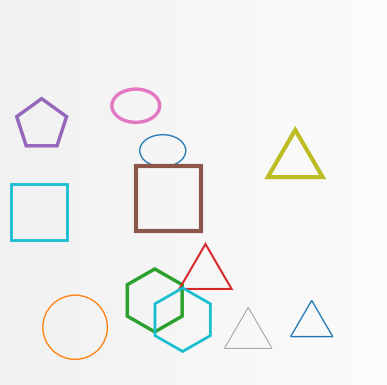[{"shape": "oval", "thickness": 1, "radius": 0.3, "center": [0.42, 0.609]}, {"shape": "triangle", "thickness": 1, "radius": 0.31, "center": [0.804, 0.157]}, {"shape": "circle", "thickness": 1, "radius": 0.42, "center": [0.194, 0.15]}, {"shape": "hexagon", "thickness": 2.5, "radius": 0.41, "center": [0.399, 0.22]}, {"shape": "triangle", "thickness": 1.5, "radius": 0.39, "center": [0.53, 0.288]}, {"shape": "pentagon", "thickness": 2.5, "radius": 0.34, "center": [0.107, 0.676]}, {"shape": "square", "thickness": 3, "radius": 0.42, "center": [0.436, 0.485]}, {"shape": "oval", "thickness": 2.5, "radius": 0.31, "center": [0.35, 0.725]}, {"shape": "triangle", "thickness": 0.5, "radius": 0.35, "center": [0.641, 0.131]}, {"shape": "triangle", "thickness": 3, "radius": 0.41, "center": [0.762, 0.581]}, {"shape": "hexagon", "thickness": 2, "radius": 0.41, "center": [0.471, 0.17]}, {"shape": "square", "thickness": 2, "radius": 0.36, "center": [0.1, 0.45]}]